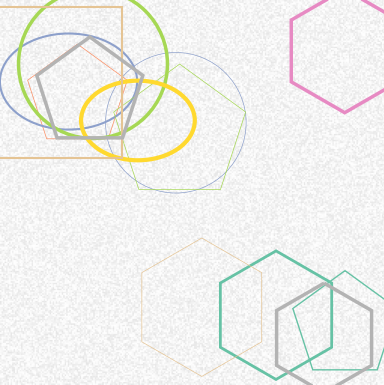[{"shape": "pentagon", "thickness": 1, "radius": 0.71, "center": [0.896, 0.155]}, {"shape": "hexagon", "thickness": 2, "radius": 0.83, "center": [0.717, 0.181]}, {"shape": "pentagon", "thickness": 0.5, "radius": 0.68, "center": [0.201, 0.75]}, {"shape": "circle", "thickness": 0.5, "radius": 0.91, "center": [0.457, 0.681]}, {"shape": "oval", "thickness": 1.5, "radius": 0.89, "center": [0.178, 0.788]}, {"shape": "hexagon", "thickness": 2.5, "radius": 0.8, "center": [0.895, 0.868]}, {"shape": "pentagon", "thickness": 0.5, "radius": 0.9, "center": [0.467, 0.653]}, {"shape": "circle", "thickness": 2.5, "radius": 0.97, "center": [0.242, 0.834]}, {"shape": "oval", "thickness": 3, "radius": 0.74, "center": [0.358, 0.687]}, {"shape": "square", "thickness": 1.5, "radius": 0.98, "center": [0.121, 0.785]}, {"shape": "hexagon", "thickness": 0.5, "radius": 0.9, "center": [0.524, 0.202]}, {"shape": "hexagon", "thickness": 2.5, "radius": 0.71, "center": [0.842, 0.122]}, {"shape": "pentagon", "thickness": 2.5, "radius": 0.72, "center": [0.233, 0.759]}]